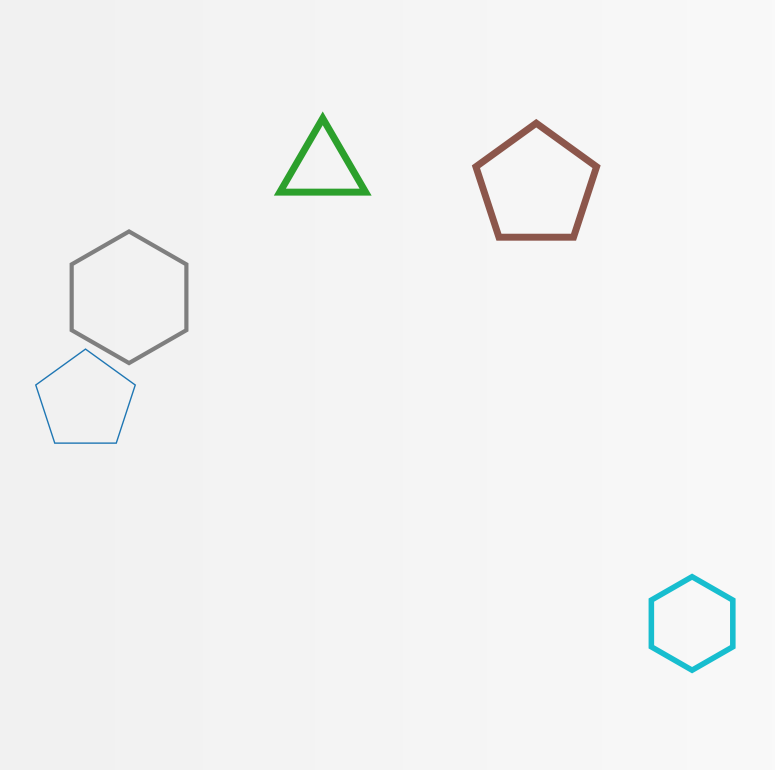[{"shape": "pentagon", "thickness": 0.5, "radius": 0.34, "center": [0.11, 0.479]}, {"shape": "triangle", "thickness": 2.5, "radius": 0.32, "center": [0.416, 0.782]}, {"shape": "pentagon", "thickness": 2.5, "radius": 0.41, "center": [0.692, 0.758]}, {"shape": "hexagon", "thickness": 1.5, "radius": 0.43, "center": [0.166, 0.614]}, {"shape": "hexagon", "thickness": 2, "radius": 0.3, "center": [0.893, 0.19]}]